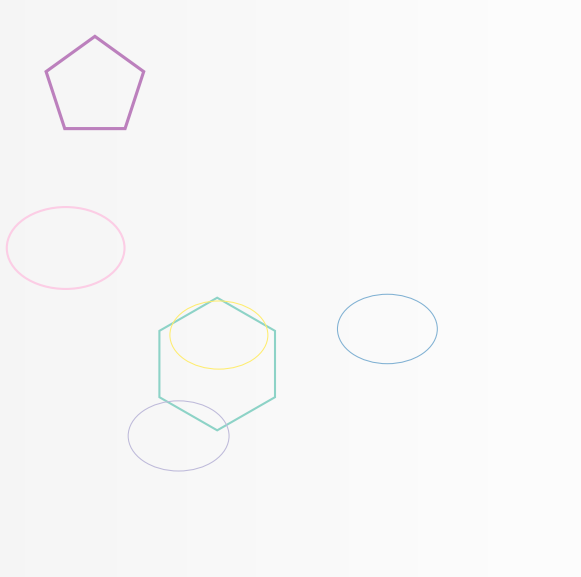[{"shape": "hexagon", "thickness": 1, "radius": 0.57, "center": [0.374, 0.369]}, {"shape": "oval", "thickness": 0.5, "radius": 0.43, "center": [0.307, 0.244]}, {"shape": "oval", "thickness": 0.5, "radius": 0.43, "center": [0.666, 0.429]}, {"shape": "oval", "thickness": 1, "radius": 0.51, "center": [0.113, 0.57]}, {"shape": "pentagon", "thickness": 1.5, "radius": 0.44, "center": [0.163, 0.848]}, {"shape": "oval", "thickness": 0.5, "radius": 0.42, "center": [0.377, 0.419]}]